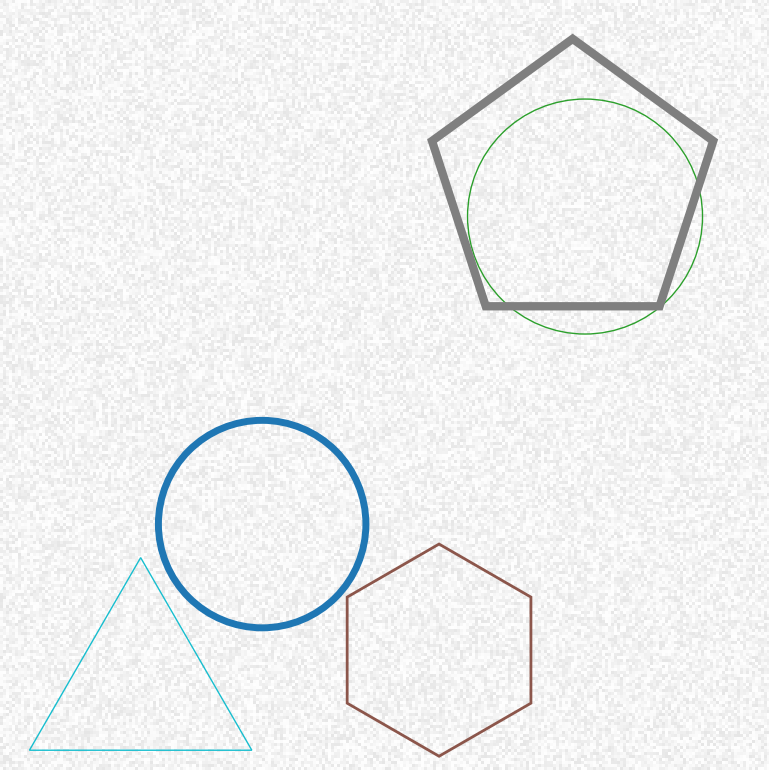[{"shape": "circle", "thickness": 2.5, "radius": 0.67, "center": [0.34, 0.319]}, {"shape": "circle", "thickness": 0.5, "radius": 0.76, "center": [0.76, 0.719]}, {"shape": "hexagon", "thickness": 1, "radius": 0.69, "center": [0.57, 0.156]}, {"shape": "pentagon", "thickness": 3, "radius": 0.96, "center": [0.744, 0.758]}, {"shape": "triangle", "thickness": 0.5, "radius": 0.83, "center": [0.183, 0.109]}]